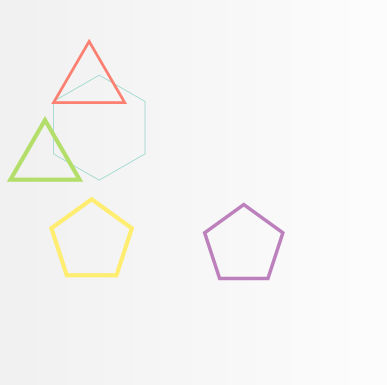[{"shape": "hexagon", "thickness": 0.5, "radius": 0.68, "center": [0.256, 0.668]}, {"shape": "triangle", "thickness": 2, "radius": 0.53, "center": [0.23, 0.786]}, {"shape": "triangle", "thickness": 3, "radius": 0.52, "center": [0.116, 0.585]}, {"shape": "pentagon", "thickness": 2.5, "radius": 0.53, "center": [0.629, 0.363]}, {"shape": "pentagon", "thickness": 3, "radius": 0.55, "center": [0.236, 0.373]}]